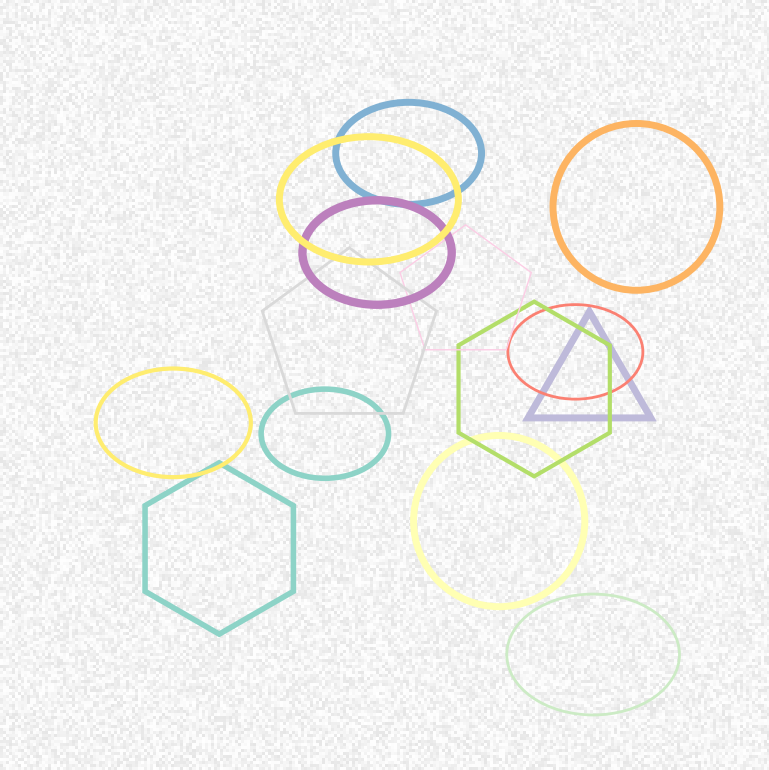[{"shape": "hexagon", "thickness": 2, "radius": 0.56, "center": [0.285, 0.288]}, {"shape": "oval", "thickness": 2, "radius": 0.41, "center": [0.422, 0.437]}, {"shape": "circle", "thickness": 2.5, "radius": 0.56, "center": [0.648, 0.323]}, {"shape": "triangle", "thickness": 2.5, "radius": 0.46, "center": [0.765, 0.503]}, {"shape": "oval", "thickness": 1, "radius": 0.44, "center": [0.747, 0.543]}, {"shape": "oval", "thickness": 2.5, "radius": 0.47, "center": [0.531, 0.801]}, {"shape": "circle", "thickness": 2.5, "radius": 0.54, "center": [0.827, 0.731]}, {"shape": "hexagon", "thickness": 1.5, "radius": 0.57, "center": [0.694, 0.495]}, {"shape": "pentagon", "thickness": 0.5, "radius": 0.45, "center": [0.605, 0.618]}, {"shape": "pentagon", "thickness": 1, "radius": 0.59, "center": [0.454, 0.559]}, {"shape": "oval", "thickness": 3, "radius": 0.48, "center": [0.49, 0.672]}, {"shape": "oval", "thickness": 1, "radius": 0.56, "center": [0.77, 0.15]}, {"shape": "oval", "thickness": 1.5, "radius": 0.5, "center": [0.225, 0.451]}, {"shape": "oval", "thickness": 2.5, "radius": 0.58, "center": [0.479, 0.741]}]